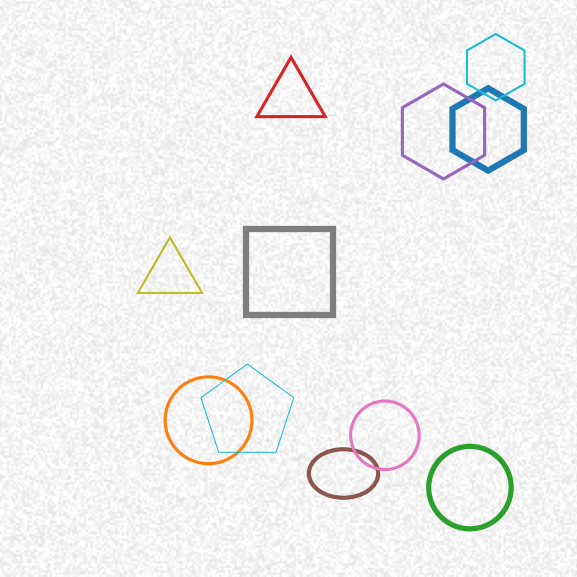[{"shape": "hexagon", "thickness": 3, "radius": 0.36, "center": [0.845, 0.775]}, {"shape": "circle", "thickness": 1.5, "radius": 0.38, "center": [0.361, 0.271]}, {"shape": "circle", "thickness": 2.5, "radius": 0.36, "center": [0.814, 0.155]}, {"shape": "triangle", "thickness": 1.5, "radius": 0.34, "center": [0.504, 0.831]}, {"shape": "hexagon", "thickness": 1.5, "radius": 0.41, "center": [0.768, 0.771]}, {"shape": "oval", "thickness": 2, "radius": 0.3, "center": [0.595, 0.179]}, {"shape": "circle", "thickness": 1.5, "radius": 0.3, "center": [0.667, 0.245]}, {"shape": "square", "thickness": 3, "radius": 0.38, "center": [0.501, 0.528]}, {"shape": "triangle", "thickness": 1, "radius": 0.32, "center": [0.294, 0.524]}, {"shape": "hexagon", "thickness": 1, "radius": 0.29, "center": [0.858, 0.883]}, {"shape": "pentagon", "thickness": 0.5, "radius": 0.42, "center": [0.428, 0.284]}]